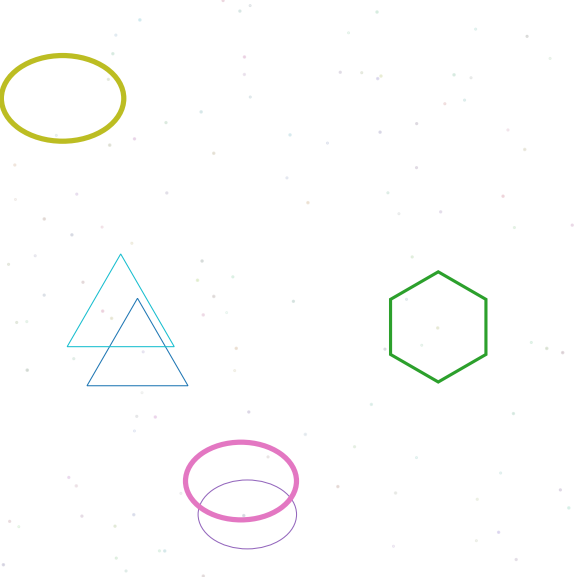[{"shape": "triangle", "thickness": 0.5, "radius": 0.5, "center": [0.238, 0.382]}, {"shape": "hexagon", "thickness": 1.5, "radius": 0.48, "center": [0.759, 0.433]}, {"shape": "oval", "thickness": 0.5, "radius": 0.43, "center": [0.428, 0.108]}, {"shape": "oval", "thickness": 2.5, "radius": 0.48, "center": [0.417, 0.166]}, {"shape": "oval", "thickness": 2.5, "radius": 0.53, "center": [0.108, 0.829]}, {"shape": "triangle", "thickness": 0.5, "radius": 0.54, "center": [0.209, 0.452]}]